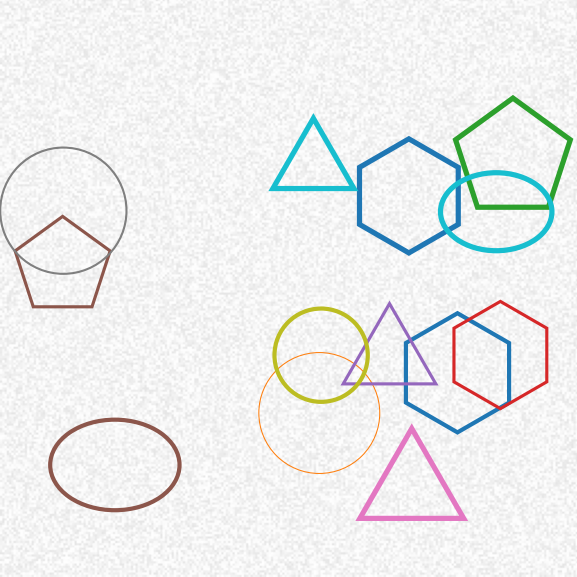[{"shape": "hexagon", "thickness": 2.5, "radius": 0.49, "center": [0.708, 0.66]}, {"shape": "hexagon", "thickness": 2, "radius": 0.52, "center": [0.792, 0.354]}, {"shape": "circle", "thickness": 0.5, "radius": 0.52, "center": [0.553, 0.284]}, {"shape": "pentagon", "thickness": 2.5, "radius": 0.52, "center": [0.888, 0.725]}, {"shape": "hexagon", "thickness": 1.5, "radius": 0.46, "center": [0.866, 0.384]}, {"shape": "triangle", "thickness": 1.5, "radius": 0.46, "center": [0.674, 0.381]}, {"shape": "pentagon", "thickness": 1.5, "radius": 0.43, "center": [0.108, 0.538]}, {"shape": "oval", "thickness": 2, "radius": 0.56, "center": [0.199, 0.194]}, {"shape": "triangle", "thickness": 2.5, "radius": 0.52, "center": [0.713, 0.153]}, {"shape": "circle", "thickness": 1, "radius": 0.55, "center": [0.11, 0.634]}, {"shape": "circle", "thickness": 2, "radius": 0.4, "center": [0.556, 0.384]}, {"shape": "oval", "thickness": 2.5, "radius": 0.48, "center": [0.859, 0.633]}, {"shape": "triangle", "thickness": 2.5, "radius": 0.41, "center": [0.543, 0.713]}]